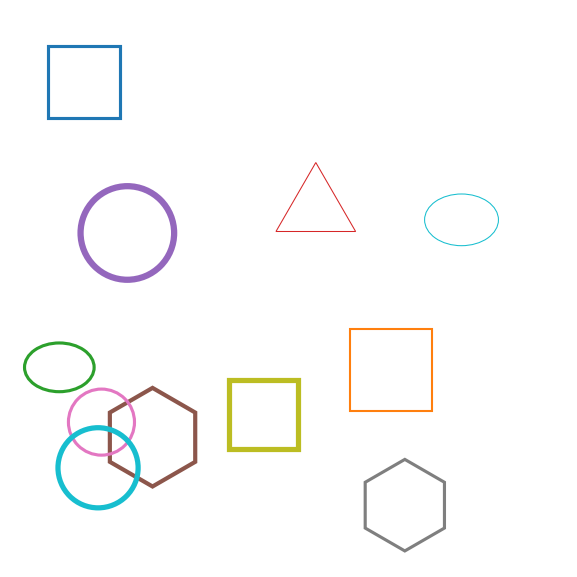[{"shape": "square", "thickness": 1.5, "radius": 0.31, "center": [0.146, 0.858]}, {"shape": "square", "thickness": 1, "radius": 0.35, "center": [0.677, 0.358]}, {"shape": "oval", "thickness": 1.5, "radius": 0.3, "center": [0.103, 0.363]}, {"shape": "triangle", "thickness": 0.5, "radius": 0.4, "center": [0.547, 0.638]}, {"shape": "circle", "thickness": 3, "radius": 0.41, "center": [0.221, 0.596]}, {"shape": "hexagon", "thickness": 2, "radius": 0.43, "center": [0.264, 0.242]}, {"shape": "circle", "thickness": 1.5, "radius": 0.29, "center": [0.176, 0.268]}, {"shape": "hexagon", "thickness": 1.5, "radius": 0.4, "center": [0.701, 0.124]}, {"shape": "square", "thickness": 2.5, "radius": 0.3, "center": [0.456, 0.282]}, {"shape": "oval", "thickness": 0.5, "radius": 0.32, "center": [0.799, 0.618]}, {"shape": "circle", "thickness": 2.5, "radius": 0.35, "center": [0.17, 0.189]}]